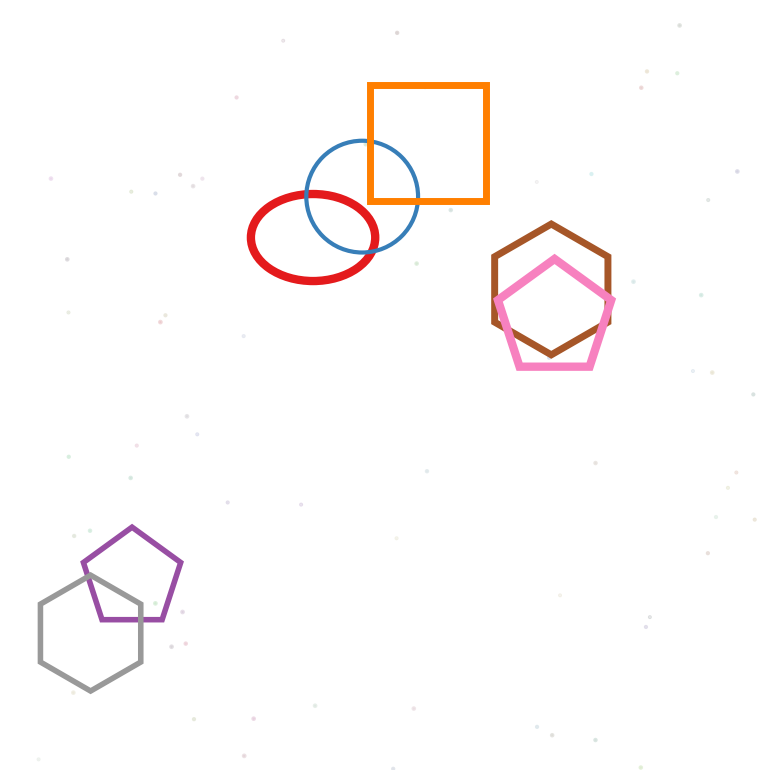[{"shape": "oval", "thickness": 3, "radius": 0.4, "center": [0.407, 0.692]}, {"shape": "circle", "thickness": 1.5, "radius": 0.36, "center": [0.47, 0.745]}, {"shape": "pentagon", "thickness": 2, "radius": 0.33, "center": [0.172, 0.249]}, {"shape": "square", "thickness": 2.5, "radius": 0.38, "center": [0.556, 0.814]}, {"shape": "hexagon", "thickness": 2.5, "radius": 0.42, "center": [0.716, 0.624]}, {"shape": "pentagon", "thickness": 3, "radius": 0.39, "center": [0.72, 0.586]}, {"shape": "hexagon", "thickness": 2, "radius": 0.38, "center": [0.118, 0.178]}]